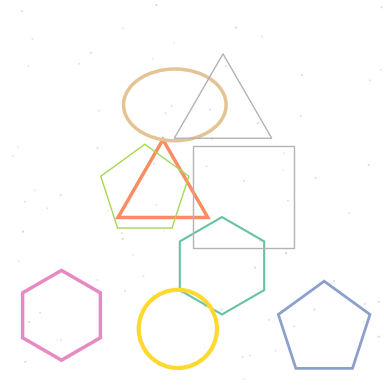[{"shape": "hexagon", "thickness": 1.5, "radius": 0.63, "center": [0.577, 0.31]}, {"shape": "triangle", "thickness": 2.5, "radius": 0.67, "center": [0.423, 0.502]}, {"shape": "pentagon", "thickness": 2, "radius": 0.63, "center": [0.842, 0.144]}, {"shape": "hexagon", "thickness": 2.5, "radius": 0.58, "center": [0.16, 0.181]}, {"shape": "pentagon", "thickness": 1, "radius": 0.6, "center": [0.376, 0.505]}, {"shape": "circle", "thickness": 3, "radius": 0.51, "center": [0.462, 0.146]}, {"shape": "oval", "thickness": 2.5, "radius": 0.67, "center": [0.454, 0.728]}, {"shape": "square", "thickness": 1, "radius": 0.66, "center": [0.633, 0.488]}, {"shape": "triangle", "thickness": 1, "radius": 0.73, "center": [0.579, 0.714]}]